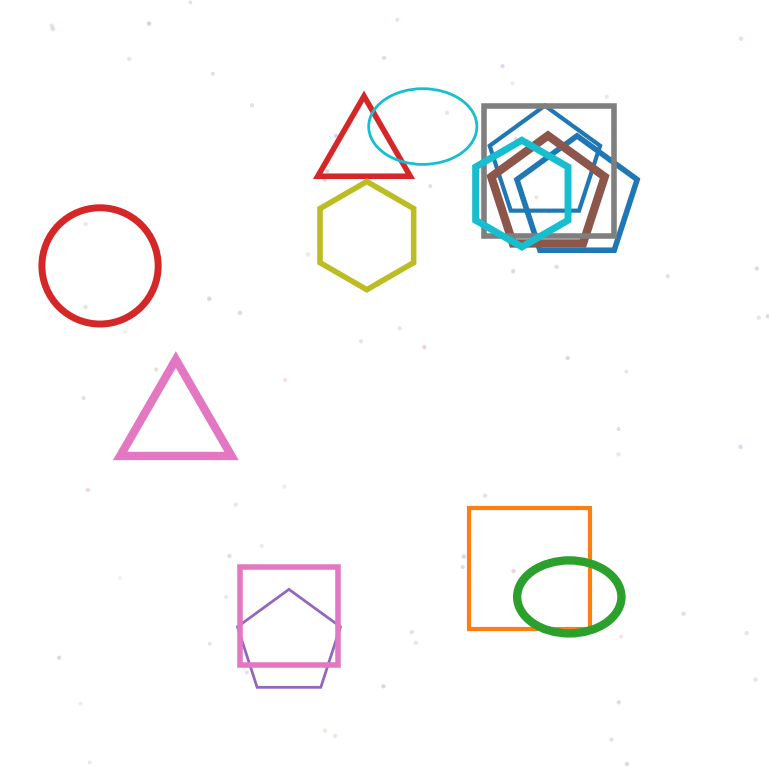[{"shape": "pentagon", "thickness": 1.5, "radius": 0.38, "center": [0.708, 0.787]}, {"shape": "pentagon", "thickness": 2, "radius": 0.41, "center": [0.749, 0.741]}, {"shape": "square", "thickness": 1.5, "radius": 0.39, "center": [0.688, 0.262]}, {"shape": "oval", "thickness": 3, "radius": 0.34, "center": [0.739, 0.225]}, {"shape": "circle", "thickness": 2.5, "radius": 0.38, "center": [0.13, 0.655]}, {"shape": "triangle", "thickness": 2, "radius": 0.35, "center": [0.473, 0.806]}, {"shape": "pentagon", "thickness": 1, "radius": 0.35, "center": [0.375, 0.164]}, {"shape": "pentagon", "thickness": 3, "radius": 0.39, "center": [0.712, 0.746]}, {"shape": "triangle", "thickness": 3, "radius": 0.42, "center": [0.228, 0.45]}, {"shape": "square", "thickness": 2, "radius": 0.32, "center": [0.376, 0.2]}, {"shape": "square", "thickness": 2, "radius": 0.42, "center": [0.713, 0.778]}, {"shape": "hexagon", "thickness": 2, "radius": 0.35, "center": [0.476, 0.694]}, {"shape": "hexagon", "thickness": 2.5, "radius": 0.35, "center": [0.678, 0.749]}, {"shape": "oval", "thickness": 1, "radius": 0.35, "center": [0.549, 0.836]}]